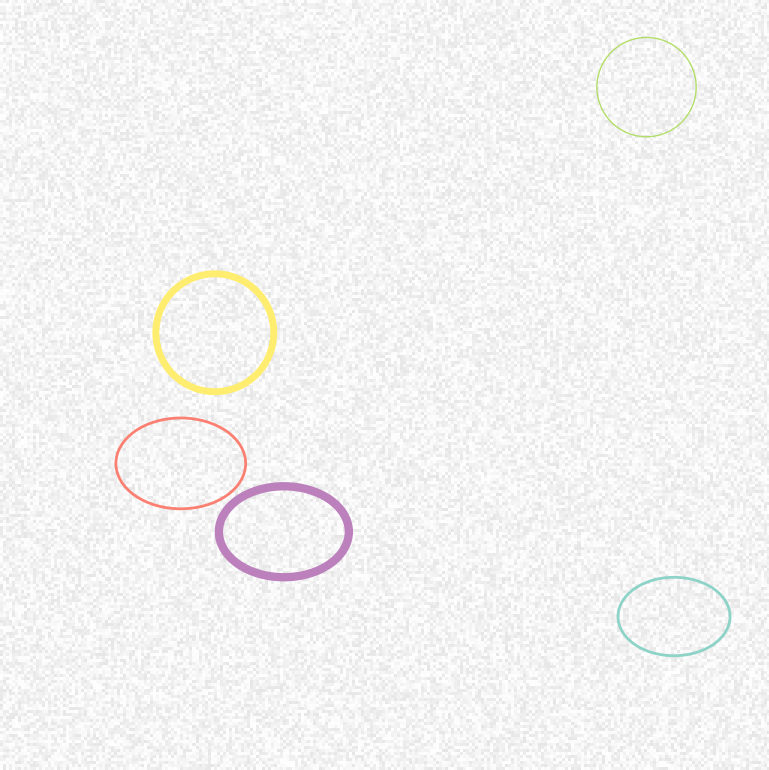[{"shape": "oval", "thickness": 1, "radius": 0.36, "center": [0.875, 0.199]}, {"shape": "oval", "thickness": 1, "radius": 0.42, "center": [0.235, 0.398]}, {"shape": "circle", "thickness": 0.5, "radius": 0.32, "center": [0.84, 0.887]}, {"shape": "oval", "thickness": 3, "radius": 0.42, "center": [0.369, 0.309]}, {"shape": "circle", "thickness": 2.5, "radius": 0.38, "center": [0.279, 0.568]}]